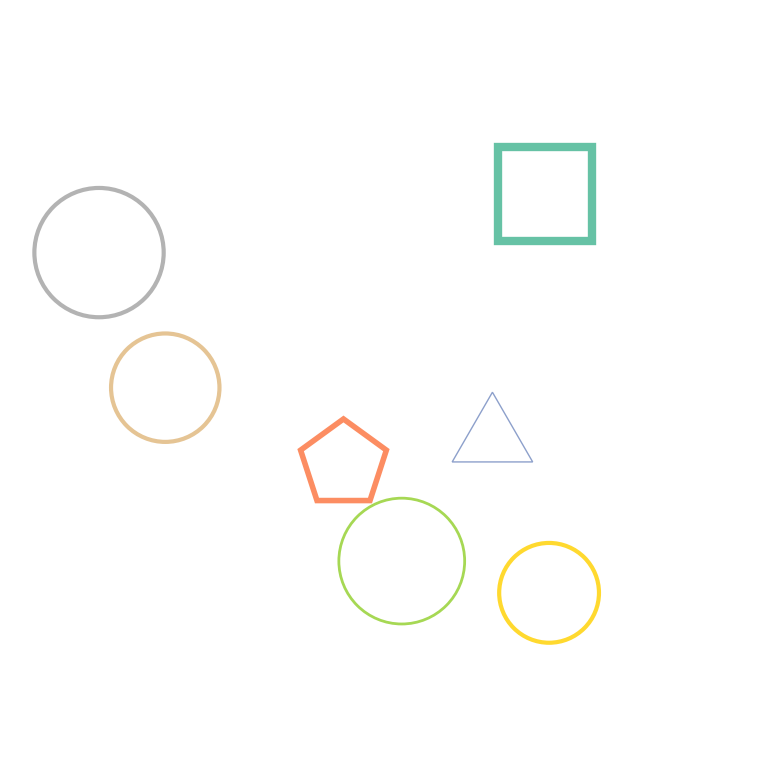[{"shape": "square", "thickness": 3, "radius": 0.3, "center": [0.707, 0.748]}, {"shape": "pentagon", "thickness": 2, "radius": 0.29, "center": [0.446, 0.397]}, {"shape": "triangle", "thickness": 0.5, "radius": 0.3, "center": [0.64, 0.43]}, {"shape": "circle", "thickness": 1, "radius": 0.41, "center": [0.522, 0.271]}, {"shape": "circle", "thickness": 1.5, "radius": 0.32, "center": [0.713, 0.23]}, {"shape": "circle", "thickness": 1.5, "radius": 0.35, "center": [0.215, 0.497]}, {"shape": "circle", "thickness": 1.5, "radius": 0.42, "center": [0.129, 0.672]}]